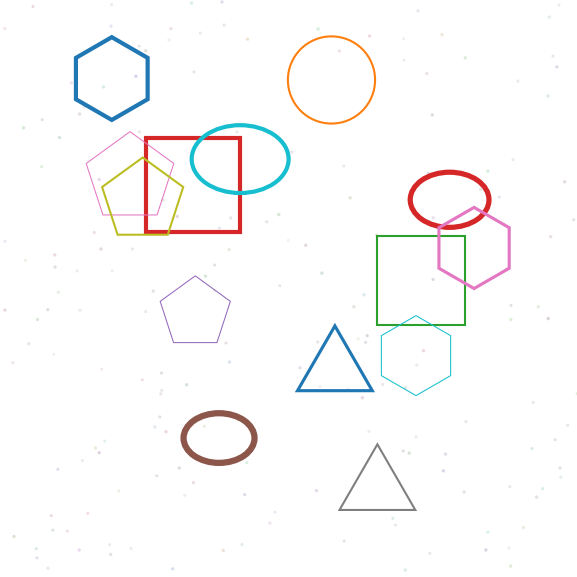[{"shape": "hexagon", "thickness": 2, "radius": 0.36, "center": [0.194, 0.863]}, {"shape": "triangle", "thickness": 1.5, "radius": 0.37, "center": [0.58, 0.36]}, {"shape": "circle", "thickness": 1, "radius": 0.38, "center": [0.574, 0.861]}, {"shape": "square", "thickness": 1, "radius": 0.38, "center": [0.729, 0.513]}, {"shape": "oval", "thickness": 2.5, "radius": 0.34, "center": [0.779, 0.653]}, {"shape": "square", "thickness": 2, "radius": 0.41, "center": [0.334, 0.679]}, {"shape": "pentagon", "thickness": 0.5, "radius": 0.32, "center": [0.338, 0.458]}, {"shape": "oval", "thickness": 3, "radius": 0.31, "center": [0.379, 0.241]}, {"shape": "pentagon", "thickness": 0.5, "radius": 0.4, "center": [0.225, 0.691]}, {"shape": "hexagon", "thickness": 1.5, "radius": 0.35, "center": [0.821, 0.57]}, {"shape": "triangle", "thickness": 1, "radius": 0.38, "center": [0.653, 0.154]}, {"shape": "pentagon", "thickness": 1, "radius": 0.37, "center": [0.247, 0.652]}, {"shape": "oval", "thickness": 2, "radius": 0.42, "center": [0.416, 0.724]}, {"shape": "hexagon", "thickness": 0.5, "radius": 0.35, "center": [0.72, 0.383]}]